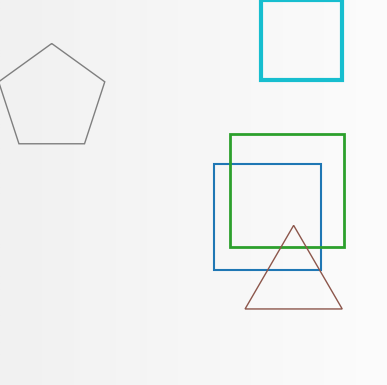[{"shape": "square", "thickness": 1.5, "radius": 0.69, "center": [0.69, 0.437]}, {"shape": "square", "thickness": 2, "radius": 0.73, "center": [0.74, 0.505]}, {"shape": "triangle", "thickness": 1, "radius": 0.72, "center": [0.758, 0.27]}, {"shape": "pentagon", "thickness": 1, "radius": 0.72, "center": [0.133, 0.743]}, {"shape": "square", "thickness": 3, "radius": 0.52, "center": [0.779, 0.895]}]